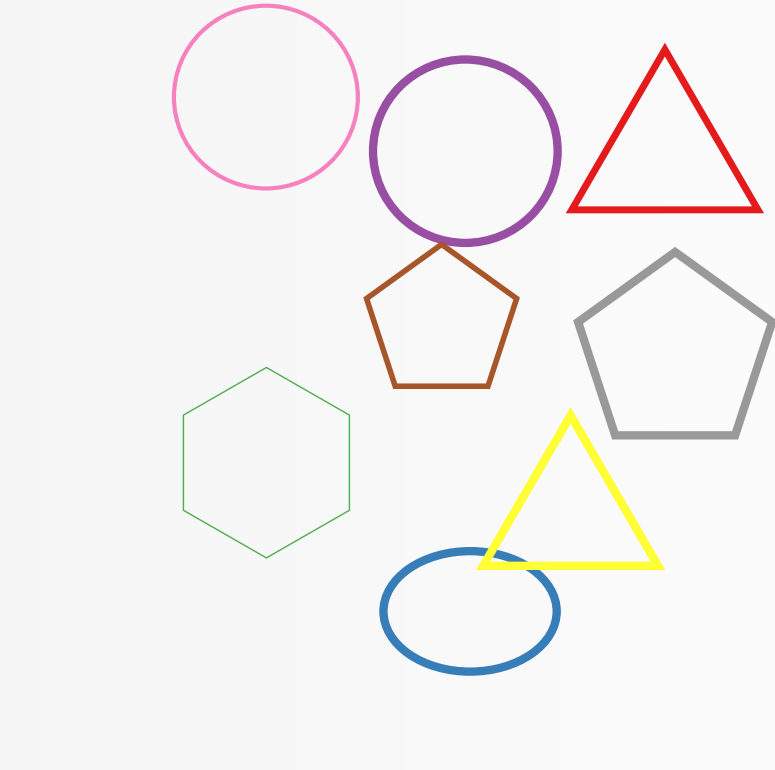[{"shape": "triangle", "thickness": 2.5, "radius": 0.69, "center": [0.858, 0.797]}, {"shape": "oval", "thickness": 3, "radius": 0.56, "center": [0.607, 0.206]}, {"shape": "hexagon", "thickness": 0.5, "radius": 0.62, "center": [0.344, 0.399]}, {"shape": "circle", "thickness": 3, "radius": 0.6, "center": [0.6, 0.804]}, {"shape": "triangle", "thickness": 3, "radius": 0.65, "center": [0.736, 0.33]}, {"shape": "pentagon", "thickness": 2, "radius": 0.51, "center": [0.57, 0.581]}, {"shape": "circle", "thickness": 1.5, "radius": 0.59, "center": [0.343, 0.874]}, {"shape": "pentagon", "thickness": 3, "radius": 0.66, "center": [0.871, 0.541]}]